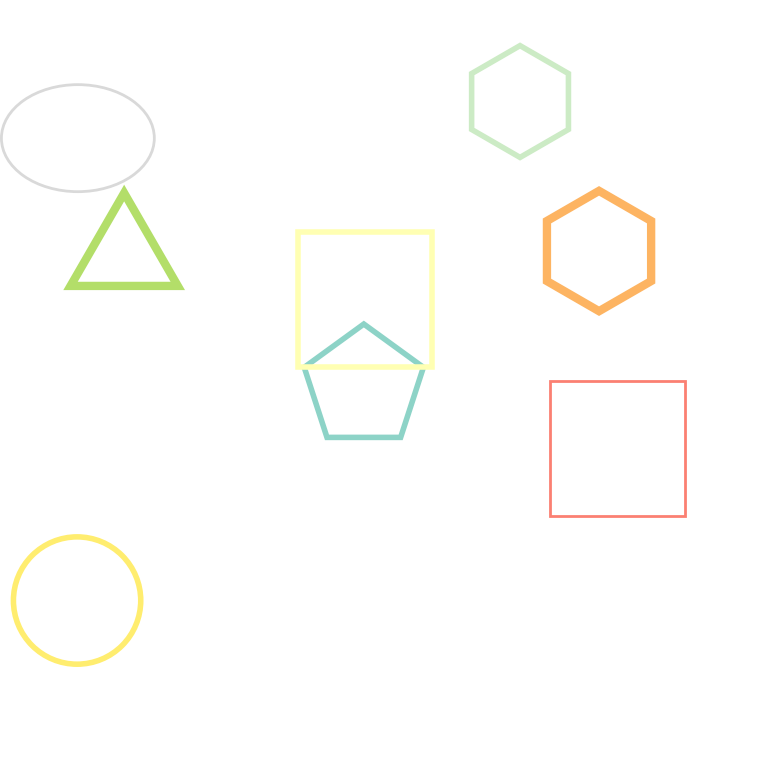[{"shape": "pentagon", "thickness": 2, "radius": 0.41, "center": [0.472, 0.498]}, {"shape": "square", "thickness": 2, "radius": 0.44, "center": [0.474, 0.611]}, {"shape": "square", "thickness": 1, "radius": 0.44, "center": [0.802, 0.417]}, {"shape": "hexagon", "thickness": 3, "radius": 0.39, "center": [0.778, 0.674]}, {"shape": "triangle", "thickness": 3, "radius": 0.4, "center": [0.161, 0.669]}, {"shape": "oval", "thickness": 1, "radius": 0.5, "center": [0.101, 0.821]}, {"shape": "hexagon", "thickness": 2, "radius": 0.36, "center": [0.675, 0.868]}, {"shape": "circle", "thickness": 2, "radius": 0.41, "center": [0.1, 0.22]}]